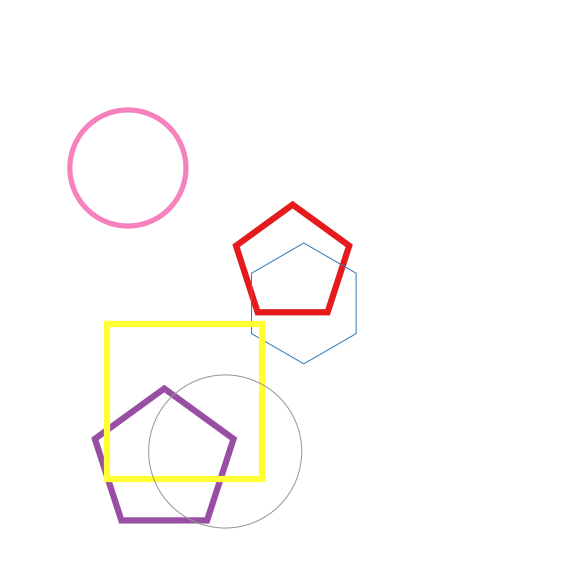[{"shape": "pentagon", "thickness": 3, "radius": 0.52, "center": [0.507, 0.542]}, {"shape": "hexagon", "thickness": 0.5, "radius": 0.52, "center": [0.526, 0.474]}, {"shape": "pentagon", "thickness": 3, "radius": 0.63, "center": [0.284, 0.2]}, {"shape": "square", "thickness": 3, "radius": 0.67, "center": [0.319, 0.304]}, {"shape": "circle", "thickness": 2.5, "radius": 0.5, "center": [0.221, 0.708]}, {"shape": "circle", "thickness": 0.5, "radius": 0.66, "center": [0.39, 0.217]}]